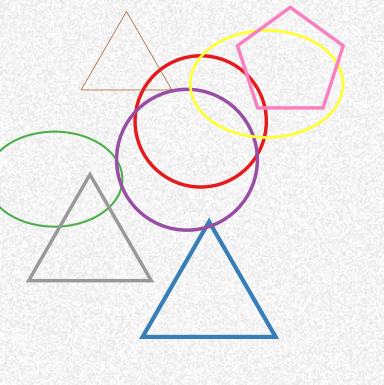[{"shape": "circle", "thickness": 2.5, "radius": 0.85, "center": [0.521, 0.685]}, {"shape": "triangle", "thickness": 3, "radius": 1.0, "center": [0.543, 0.225]}, {"shape": "oval", "thickness": 1.5, "radius": 0.88, "center": [0.142, 0.535]}, {"shape": "circle", "thickness": 2.5, "radius": 0.91, "center": [0.486, 0.585]}, {"shape": "oval", "thickness": 2, "radius": 0.99, "center": [0.693, 0.782]}, {"shape": "triangle", "thickness": 0.5, "radius": 0.68, "center": [0.329, 0.834]}, {"shape": "pentagon", "thickness": 2.5, "radius": 0.72, "center": [0.754, 0.837]}, {"shape": "triangle", "thickness": 2.5, "radius": 0.92, "center": [0.234, 0.363]}]